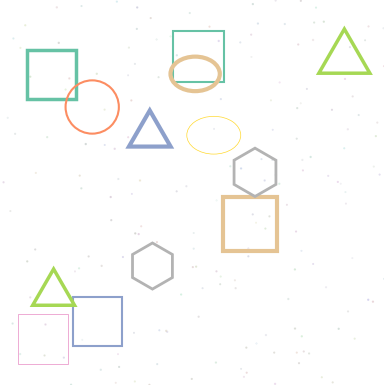[{"shape": "square", "thickness": 1.5, "radius": 0.33, "center": [0.517, 0.854]}, {"shape": "square", "thickness": 2.5, "radius": 0.32, "center": [0.134, 0.806]}, {"shape": "circle", "thickness": 1.5, "radius": 0.35, "center": [0.24, 0.722]}, {"shape": "square", "thickness": 1.5, "radius": 0.32, "center": [0.254, 0.164]}, {"shape": "triangle", "thickness": 3, "radius": 0.31, "center": [0.389, 0.651]}, {"shape": "square", "thickness": 0.5, "radius": 0.32, "center": [0.111, 0.119]}, {"shape": "triangle", "thickness": 2.5, "radius": 0.38, "center": [0.894, 0.848]}, {"shape": "triangle", "thickness": 2.5, "radius": 0.31, "center": [0.139, 0.238]}, {"shape": "oval", "thickness": 0.5, "radius": 0.35, "center": [0.555, 0.649]}, {"shape": "oval", "thickness": 3, "radius": 0.32, "center": [0.507, 0.808]}, {"shape": "square", "thickness": 3, "radius": 0.35, "center": [0.649, 0.418]}, {"shape": "hexagon", "thickness": 2, "radius": 0.31, "center": [0.662, 0.552]}, {"shape": "hexagon", "thickness": 2, "radius": 0.3, "center": [0.396, 0.309]}]